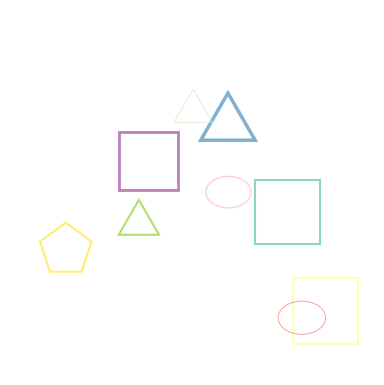[{"shape": "square", "thickness": 1.5, "radius": 0.42, "center": [0.747, 0.449]}, {"shape": "square", "thickness": 1.5, "radius": 0.43, "center": [0.845, 0.193]}, {"shape": "oval", "thickness": 0.5, "radius": 0.31, "center": [0.784, 0.175]}, {"shape": "triangle", "thickness": 2.5, "radius": 0.41, "center": [0.592, 0.677]}, {"shape": "triangle", "thickness": 1.5, "radius": 0.3, "center": [0.361, 0.42]}, {"shape": "oval", "thickness": 1, "radius": 0.29, "center": [0.593, 0.501]}, {"shape": "square", "thickness": 2, "radius": 0.38, "center": [0.386, 0.581]}, {"shape": "triangle", "thickness": 0.5, "radius": 0.29, "center": [0.502, 0.71]}, {"shape": "pentagon", "thickness": 1.5, "radius": 0.35, "center": [0.171, 0.351]}]